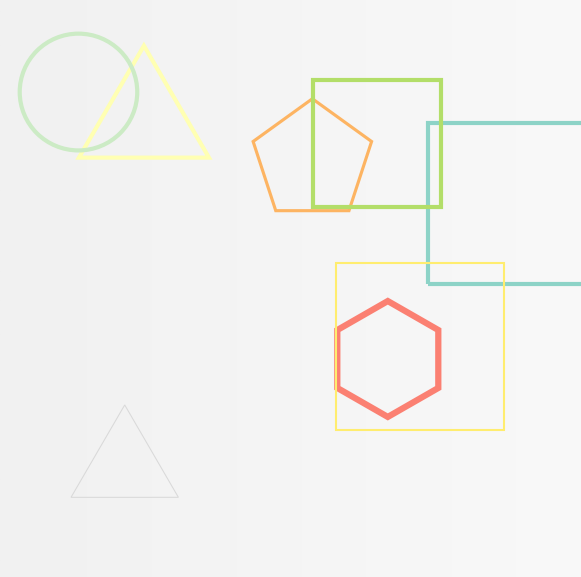[{"shape": "square", "thickness": 2, "radius": 0.7, "center": [0.876, 0.647]}, {"shape": "triangle", "thickness": 2, "radius": 0.65, "center": [0.248, 0.791]}, {"shape": "hexagon", "thickness": 3, "radius": 0.5, "center": [0.667, 0.378]}, {"shape": "pentagon", "thickness": 1.5, "radius": 0.54, "center": [0.537, 0.721]}, {"shape": "square", "thickness": 2, "radius": 0.55, "center": [0.649, 0.751]}, {"shape": "triangle", "thickness": 0.5, "radius": 0.53, "center": [0.215, 0.191]}, {"shape": "circle", "thickness": 2, "radius": 0.51, "center": [0.135, 0.84]}, {"shape": "square", "thickness": 1, "radius": 0.72, "center": [0.722, 0.399]}]